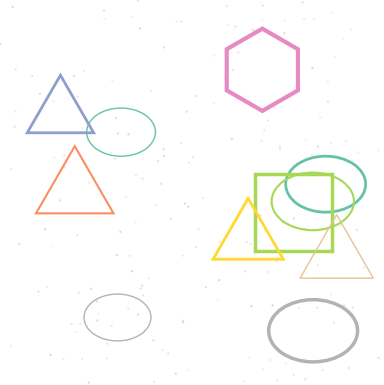[{"shape": "oval", "thickness": 1, "radius": 0.45, "center": [0.314, 0.657]}, {"shape": "oval", "thickness": 2, "radius": 0.52, "center": [0.846, 0.522]}, {"shape": "triangle", "thickness": 1.5, "radius": 0.58, "center": [0.194, 0.504]}, {"shape": "triangle", "thickness": 2, "radius": 0.5, "center": [0.157, 0.705]}, {"shape": "hexagon", "thickness": 3, "radius": 0.53, "center": [0.681, 0.819]}, {"shape": "square", "thickness": 2.5, "radius": 0.5, "center": [0.763, 0.448]}, {"shape": "oval", "thickness": 1.5, "radius": 0.53, "center": [0.812, 0.477]}, {"shape": "triangle", "thickness": 2, "radius": 0.53, "center": [0.645, 0.379]}, {"shape": "triangle", "thickness": 1, "radius": 0.55, "center": [0.874, 0.332]}, {"shape": "oval", "thickness": 2.5, "radius": 0.58, "center": [0.813, 0.141]}, {"shape": "oval", "thickness": 1, "radius": 0.43, "center": [0.305, 0.175]}]